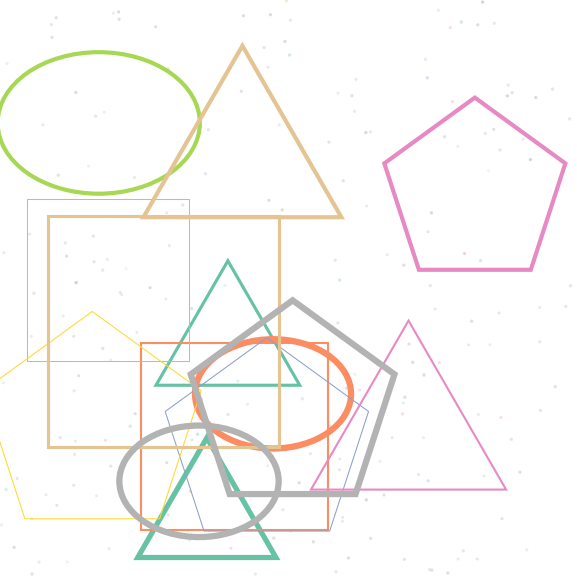[{"shape": "triangle", "thickness": 2.5, "radius": 0.69, "center": [0.358, 0.103]}, {"shape": "triangle", "thickness": 1.5, "radius": 0.72, "center": [0.395, 0.404]}, {"shape": "oval", "thickness": 3, "radius": 0.68, "center": [0.473, 0.317]}, {"shape": "square", "thickness": 1, "radius": 0.81, "center": [0.406, 0.243]}, {"shape": "pentagon", "thickness": 0.5, "radius": 0.93, "center": [0.462, 0.229]}, {"shape": "pentagon", "thickness": 2, "radius": 0.82, "center": [0.822, 0.665]}, {"shape": "triangle", "thickness": 1, "radius": 0.98, "center": [0.707, 0.249]}, {"shape": "oval", "thickness": 2, "radius": 0.88, "center": [0.171, 0.786]}, {"shape": "square", "thickness": 0.5, "radius": 0.7, "center": [0.187, 0.514]}, {"shape": "pentagon", "thickness": 0.5, "radius": 0.99, "center": [0.16, 0.261]}, {"shape": "triangle", "thickness": 2, "radius": 0.99, "center": [0.42, 0.722]}, {"shape": "square", "thickness": 1.5, "radius": 1.0, "center": [0.283, 0.425]}, {"shape": "oval", "thickness": 3, "radius": 0.69, "center": [0.345, 0.166]}, {"shape": "pentagon", "thickness": 3, "radius": 0.93, "center": [0.507, 0.294]}]